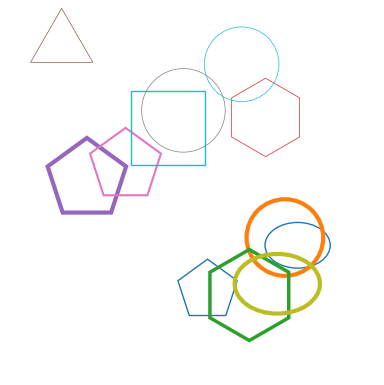[{"shape": "oval", "thickness": 1, "radius": 0.42, "center": [0.773, 0.363]}, {"shape": "pentagon", "thickness": 1, "radius": 0.4, "center": [0.539, 0.246]}, {"shape": "circle", "thickness": 3, "radius": 0.5, "center": [0.74, 0.383]}, {"shape": "hexagon", "thickness": 2.5, "radius": 0.59, "center": [0.648, 0.234]}, {"shape": "hexagon", "thickness": 0.5, "radius": 0.51, "center": [0.69, 0.695]}, {"shape": "pentagon", "thickness": 3, "radius": 0.54, "center": [0.226, 0.535]}, {"shape": "triangle", "thickness": 0.5, "radius": 0.47, "center": [0.16, 0.885]}, {"shape": "pentagon", "thickness": 1.5, "radius": 0.48, "center": [0.326, 0.571]}, {"shape": "circle", "thickness": 0.5, "radius": 0.54, "center": [0.476, 0.713]}, {"shape": "oval", "thickness": 3, "radius": 0.55, "center": [0.72, 0.263]}, {"shape": "circle", "thickness": 0.5, "radius": 0.48, "center": [0.628, 0.833]}, {"shape": "square", "thickness": 1, "radius": 0.48, "center": [0.437, 0.669]}]